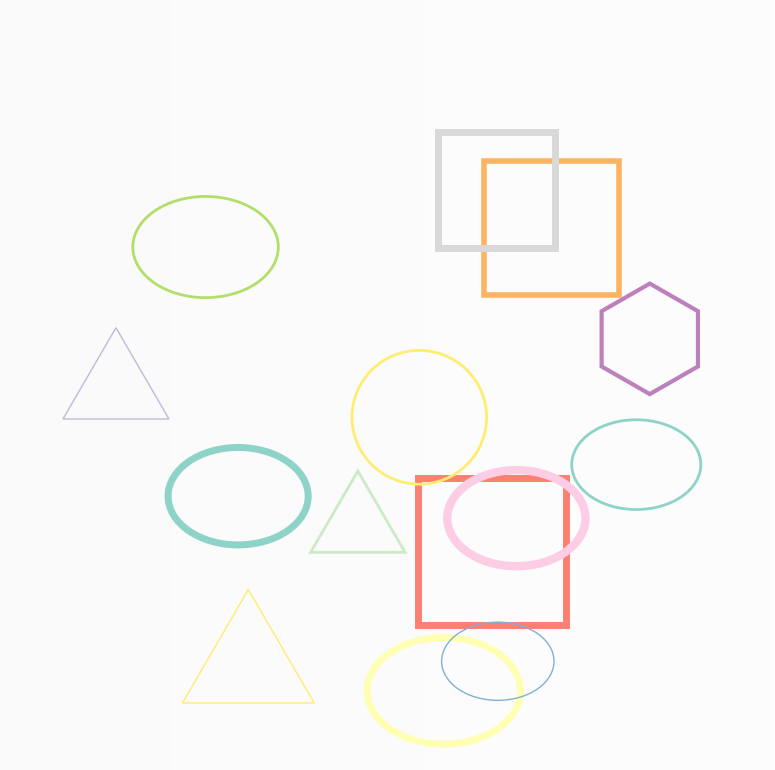[{"shape": "oval", "thickness": 1, "radius": 0.42, "center": [0.821, 0.397]}, {"shape": "oval", "thickness": 2.5, "radius": 0.45, "center": [0.307, 0.356]}, {"shape": "oval", "thickness": 2.5, "radius": 0.49, "center": [0.573, 0.103]}, {"shape": "triangle", "thickness": 0.5, "radius": 0.39, "center": [0.15, 0.495]}, {"shape": "square", "thickness": 2.5, "radius": 0.48, "center": [0.635, 0.284]}, {"shape": "oval", "thickness": 0.5, "radius": 0.36, "center": [0.642, 0.141]}, {"shape": "square", "thickness": 2, "radius": 0.43, "center": [0.712, 0.703]}, {"shape": "oval", "thickness": 1, "radius": 0.47, "center": [0.265, 0.679]}, {"shape": "oval", "thickness": 3, "radius": 0.45, "center": [0.666, 0.327]}, {"shape": "square", "thickness": 2.5, "radius": 0.38, "center": [0.641, 0.753]}, {"shape": "hexagon", "thickness": 1.5, "radius": 0.36, "center": [0.838, 0.56]}, {"shape": "triangle", "thickness": 1, "radius": 0.35, "center": [0.462, 0.318]}, {"shape": "circle", "thickness": 1, "radius": 0.43, "center": [0.541, 0.458]}, {"shape": "triangle", "thickness": 0.5, "radius": 0.49, "center": [0.32, 0.136]}]